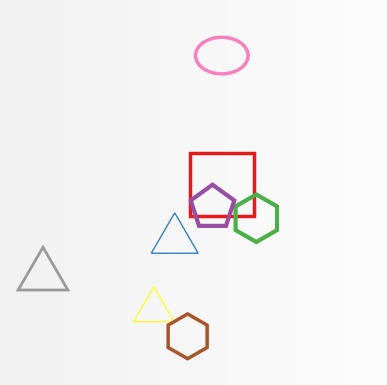[{"shape": "square", "thickness": 2.5, "radius": 0.41, "center": [0.573, 0.521]}, {"shape": "triangle", "thickness": 1, "radius": 0.35, "center": [0.451, 0.377]}, {"shape": "hexagon", "thickness": 3, "radius": 0.31, "center": [0.661, 0.433]}, {"shape": "pentagon", "thickness": 3, "radius": 0.3, "center": [0.548, 0.461]}, {"shape": "triangle", "thickness": 1, "radius": 0.3, "center": [0.397, 0.195]}, {"shape": "hexagon", "thickness": 2.5, "radius": 0.29, "center": [0.484, 0.126]}, {"shape": "oval", "thickness": 2.5, "radius": 0.34, "center": [0.572, 0.856]}, {"shape": "triangle", "thickness": 2, "radius": 0.37, "center": [0.111, 0.284]}]